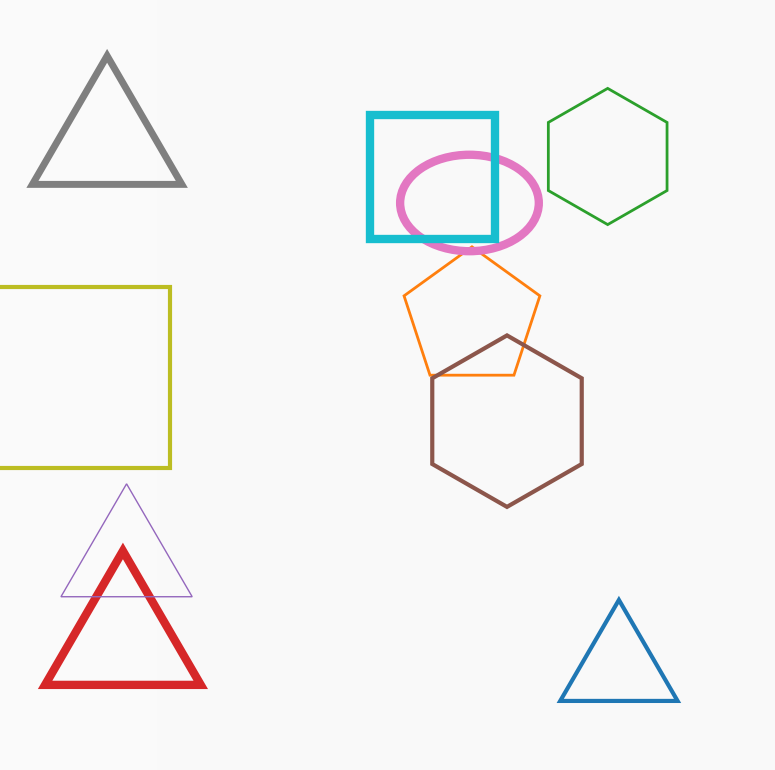[{"shape": "triangle", "thickness": 1.5, "radius": 0.44, "center": [0.799, 0.133]}, {"shape": "pentagon", "thickness": 1, "radius": 0.46, "center": [0.609, 0.587]}, {"shape": "hexagon", "thickness": 1, "radius": 0.44, "center": [0.784, 0.797]}, {"shape": "triangle", "thickness": 3, "radius": 0.58, "center": [0.159, 0.169]}, {"shape": "triangle", "thickness": 0.5, "radius": 0.49, "center": [0.163, 0.274]}, {"shape": "hexagon", "thickness": 1.5, "radius": 0.56, "center": [0.654, 0.453]}, {"shape": "oval", "thickness": 3, "radius": 0.45, "center": [0.606, 0.736]}, {"shape": "triangle", "thickness": 2.5, "radius": 0.56, "center": [0.138, 0.816]}, {"shape": "square", "thickness": 1.5, "radius": 0.59, "center": [0.102, 0.51]}, {"shape": "square", "thickness": 3, "radius": 0.4, "center": [0.558, 0.77]}]